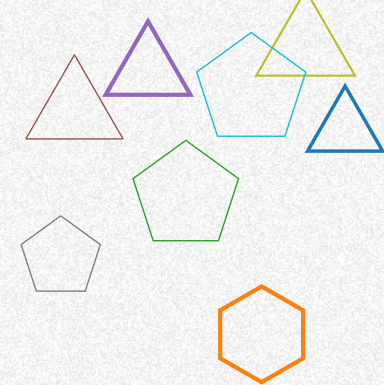[{"shape": "triangle", "thickness": 2.5, "radius": 0.56, "center": [0.896, 0.664]}, {"shape": "hexagon", "thickness": 3, "radius": 0.62, "center": [0.68, 0.132]}, {"shape": "pentagon", "thickness": 1, "radius": 0.72, "center": [0.483, 0.491]}, {"shape": "triangle", "thickness": 3, "radius": 0.64, "center": [0.384, 0.817]}, {"shape": "triangle", "thickness": 1, "radius": 0.73, "center": [0.193, 0.712]}, {"shape": "pentagon", "thickness": 1, "radius": 0.54, "center": [0.158, 0.331]}, {"shape": "triangle", "thickness": 1.5, "radius": 0.74, "center": [0.794, 0.878]}, {"shape": "pentagon", "thickness": 1, "radius": 0.74, "center": [0.653, 0.767]}]